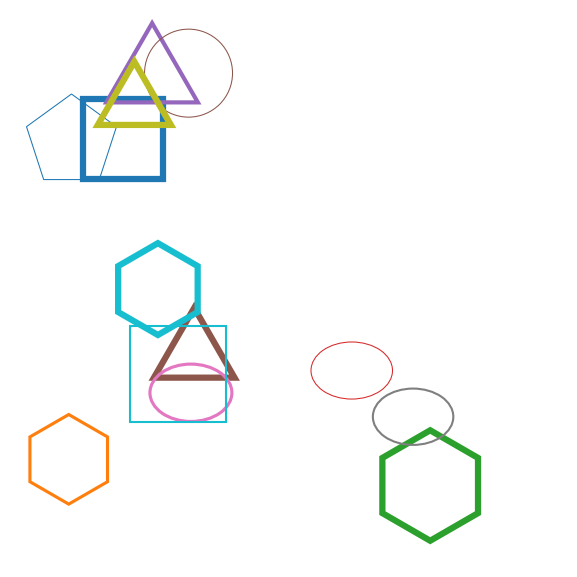[{"shape": "square", "thickness": 3, "radius": 0.35, "center": [0.213, 0.759]}, {"shape": "pentagon", "thickness": 0.5, "radius": 0.41, "center": [0.124, 0.754]}, {"shape": "hexagon", "thickness": 1.5, "radius": 0.39, "center": [0.119, 0.204]}, {"shape": "hexagon", "thickness": 3, "radius": 0.48, "center": [0.745, 0.158]}, {"shape": "oval", "thickness": 0.5, "radius": 0.35, "center": [0.609, 0.358]}, {"shape": "triangle", "thickness": 2, "radius": 0.46, "center": [0.263, 0.868]}, {"shape": "circle", "thickness": 0.5, "radius": 0.38, "center": [0.326, 0.872]}, {"shape": "triangle", "thickness": 3, "radius": 0.4, "center": [0.336, 0.385]}, {"shape": "oval", "thickness": 1.5, "radius": 0.35, "center": [0.331, 0.319]}, {"shape": "oval", "thickness": 1, "radius": 0.35, "center": [0.715, 0.278]}, {"shape": "triangle", "thickness": 3, "radius": 0.37, "center": [0.233, 0.819]}, {"shape": "square", "thickness": 1, "radius": 0.42, "center": [0.308, 0.351]}, {"shape": "hexagon", "thickness": 3, "radius": 0.4, "center": [0.273, 0.499]}]